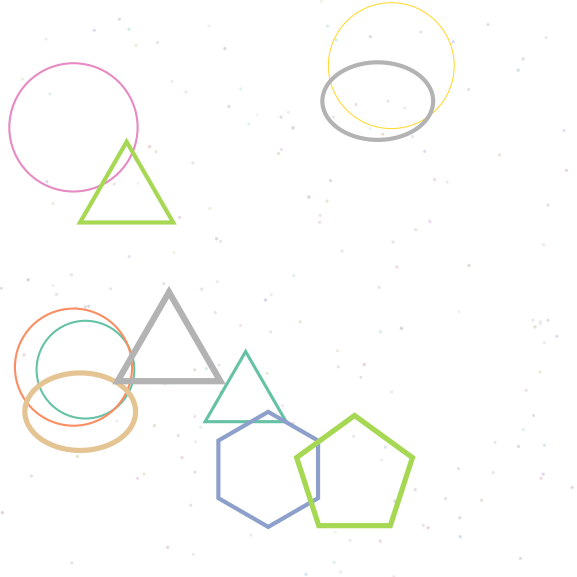[{"shape": "triangle", "thickness": 1.5, "radius": 0.4, "center": [0.425, 0.309]}, {"shape": "circle", "thickness": 1, "radius": 0.42, "center": [0.148, 0.359]}, {"shape": "circle", "thickness": 1, "radius": 0.51, "center": [0.127, 0.363]}, {"shape": "hexagon", "thickness": 2, "radius": 0.5, "center": [0.464, 0.186]}, {"shape": "circle", "thickness": 1, "radius": 0.56, "center": [0.127, 0.779]}, {"shape": "pentagon", "thickness": 2.5, "radius": 0.53, "center": [0.614, 0.174]}, {"shape": "triangle", "thickness": 2, "radius": 0.47, "center": [0.219, 0.66]}, {"shape": "circle", "thickness": 0.5, "radius": 0.54, "center": [0.678, 0.885]}, {"shape": "oval", "thickness": 2.5, "radius": 0.48, "center": [0.139, 0.286]}, {"shape": "oval", "thickness": 2, "radius": 0.48, "center": [0.654, 0.824]}, {"shape": "triangle", "thickness": 3, "radius": 0.51, "center": [0.293, 0.39]}]